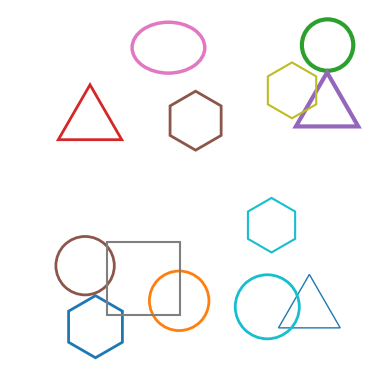[{"shape": "hexagon", "thickness": 2, "radius": 0.4, "center": [0.248, 0.151]}, {"shape": "triangle", "thickness": 1, "radius": 0.46, "center": [0.804, 0.195]}, {"shape": "circle", "thickness": 2, "radius": 0.39, "center": [0.465, 0.219]}, {"shape": "circle", "thickness": 3, "radius": 0.33, "center": [0.851, 0.883]}, {"shape": "triangle", "thickness": 2, "radius": 0.48, "center": [0.234, 0.685]}, {"shape": "triangle", "thickness": 3, "radius": 0.47, "center": [0.85, 0.718]}, {"shape": "circle", "thickness": 2, "radius": 0.38, "center": [0.221, 0.31]}, {"shape": "hexagon", "thickness": 2, "radius": 0.38, "center": [0.508, 0.687]}, {"shape": "oval", "thickness": 2.5, "radius": 0.47, "center": [0.438, 0.876]}, {"shape": "square", "thickness": 1.5, "radius": 0.47, "center": [0.373, 0.276]}, {"shape": "hexagon", "thickness": 1.5, "radius": 0.36, "center": [0.758, 0.765]}, {"shape": "circle", "thickness": 2, "radius": 0.42, "center": [0.694, 0.203]}, {"shape": "hexagon", "thickness": 1.5, "radius": 0.35, "center": [0.705, 0.415]}]